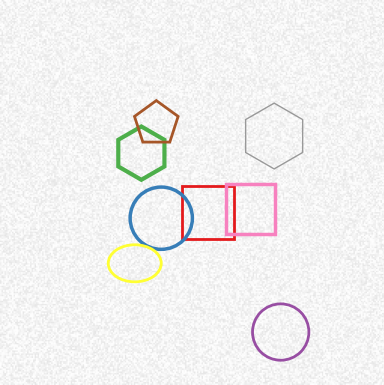[{"shape": "square", "thickness": 2, "radius": 0.34, "center": [0.54, 0.448]}, {"shape": "circle", "thickness": 2.5, "radius": 0.4, "center": [0.419, 0.433]}, {"shape": "hexagon", "thickness": 3, "radius": 0.35, "center": [0.367, 0.602]}, {"shape": "circle", "thickness": 2, "radius": 0.37, "center": [0.729, 0.138]}, {"shape": "oval", "thickness": 2, "radius": 0.34, "center": [0.35, 0.316]}, {"shape": "pentagon", "thickness": 2, "radius": 0.3, "center": [0.406, 0.679]}, {"shape": "square", "thickness": 2.5, "radius": 0.32, "center": [0.651, 0.456]}, {"shape": "hexagon", "thickness": 1, "radius": 0.43, "center": [0.712, 0.647]}]